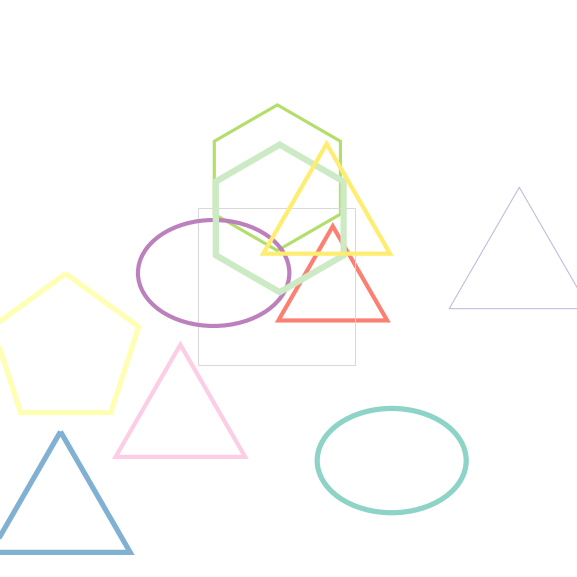[{"shape": "oval", "thickness": 2.5, "radius": 0.64, "center": [0.678, 0.202]}, {"shape": "pentagon", "thickness": 2.5, "radius": 0.66, "center": [0.114, 0.392]}, {"shape": "triangle", "thickness": 0.5, "radius": 0.7, "center": [0.899, 0.535]}, {"shape": "triangle", "thickness": 2, "radius": 0.54, "center": [0.576, 0.499]}, {"shape": "triangle", "thickness": 2.5, "radius": 0.7, "center": [0.105, 0.112]}, {"shape": "hexagon", "thickness": 1.5, "radius": 0.63, "center": [0.48, 0.691]}, {"shape": "triangle", "thickness": 2, "radius": 0.65, "center": [0.312, 0.273]}, {"shape": "square", "thickness": 0.5, "radius": 0.68, "center": [0.479, 0.503]}, {"shape": "oval", "thickness": 2, "radius": 0.66, "center": [0.37, 0.526]}, {"shape": "hexagon", "thickness": 3, "radius": 0.64, "center": [0.484, 0.621]}, {"shape": "triangle", "thickness": 2, "radius": 0.63, "center": [0.566, 0.623]}]